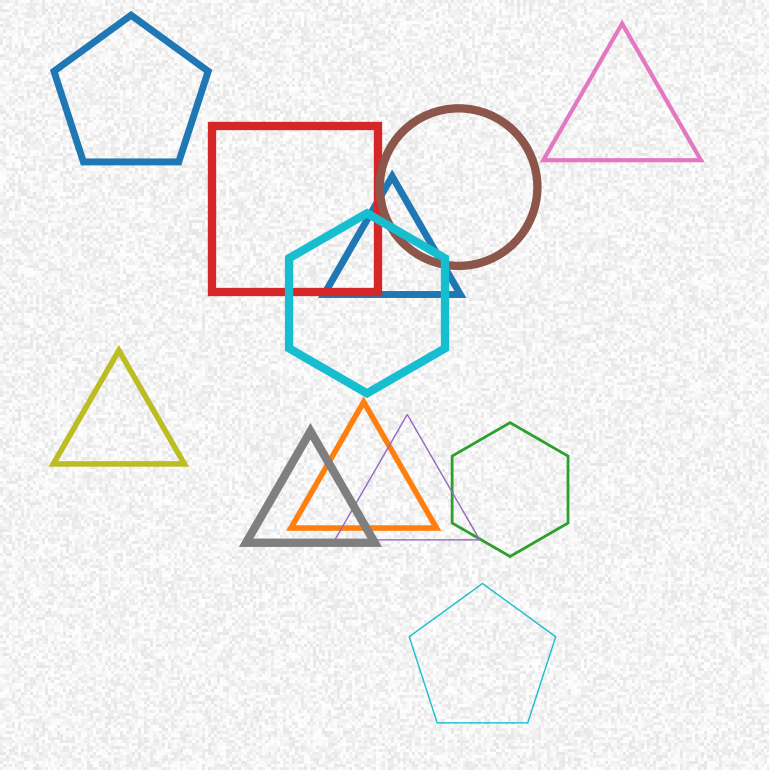[{"shape": "triangle", "thickness": 2.5, "radius": 0.51, "center": [0.509, 0.669]}, {"shape": "pentagon", "thickness": 2.5, "radius": 0.53, "center": [0.17, 0.875]}, {"shape": "triangle", "thickness": 2, "radius": 0.55, "center": [0.472, 0.369]}, {"shape": "hexagon", "thickness": 1, "radius": 0.43, "center": [0.662, 0.364]}, {"shape": "square", "thickness": 3, "radius": 0.54, "center": [0.383, 0.728]}, {"shape": "triangle", "thickness": 0.5, "radius": 0.54, "center": [0.529, 0.353]}, {"shape": "circle", "thickness": 3, "radius": 0.51, "center": [0.596, 0.757]}, {"shape": "triangle", "thickness": 1.5, "radius": 0.59, "center": [0.808, 0.851]}, {"shape": "triangle", "thickness": 3, "radius": 0.48, "center": [0.403, 0.343]}, {"shape": "triangle", "thickness": 2, "radius": 0.49, "center": [0.154, 0.447]}, {"shape": "hexagon", "thickness": 3, "radius": 0.58, "center": [0.477, 0.606]}, {"shape": "pentagon", "thickness": 0.5, "radius": 0.5, "center": [0.627, 0.142]}]